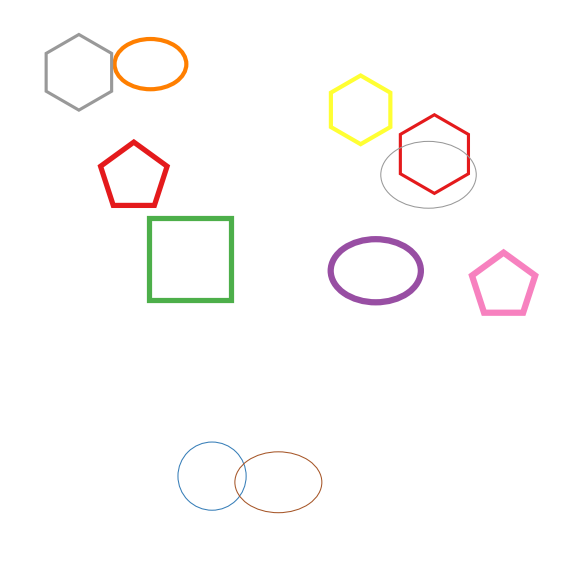[{"shape": "hexagon", "thickness": 1.5, "radius": 0.34, "center": [0.752, 0.732]}, {"shape": "pentagon", "thickness": 2.5, "radius": 0.3, "center": [0.232, 0.692]}, {"shape": "circle", "thickness": 0.5, "radius": 0.3, "center": [0.367, 0.175]}, {"shape": "square", "thickness": 2.5, "radius": 0.36, "center": [0.329, 0.55]}, {"shape": "oval", "thickness": 3, "radius": 0.39, "center": [0.651, 0.53]}, {"shape": "oval", "thickness": 2, "radius": 0.31, "center": [0.261, 0.888]}, {"shape": "hexagon", "thickness": 2, "radius": 0.3, "center": [0.624, 0.809]}, {"shape": "oval", "thickness": 0.5, "radius": 0.38, "center": [0.482, 0.164]}, {"shape": "pentagon", "thickness": 3, "radius": 0.29, "center": [0.872, 0.504]}, {"shape": "hexagon", "thickness": 1.5, "radius": 0.33, "center": [0.137, 0.874]}, {"shape": "oval", "thickness": 0.5, "radius": 0.41, "center": [0.742, 0.696]}]